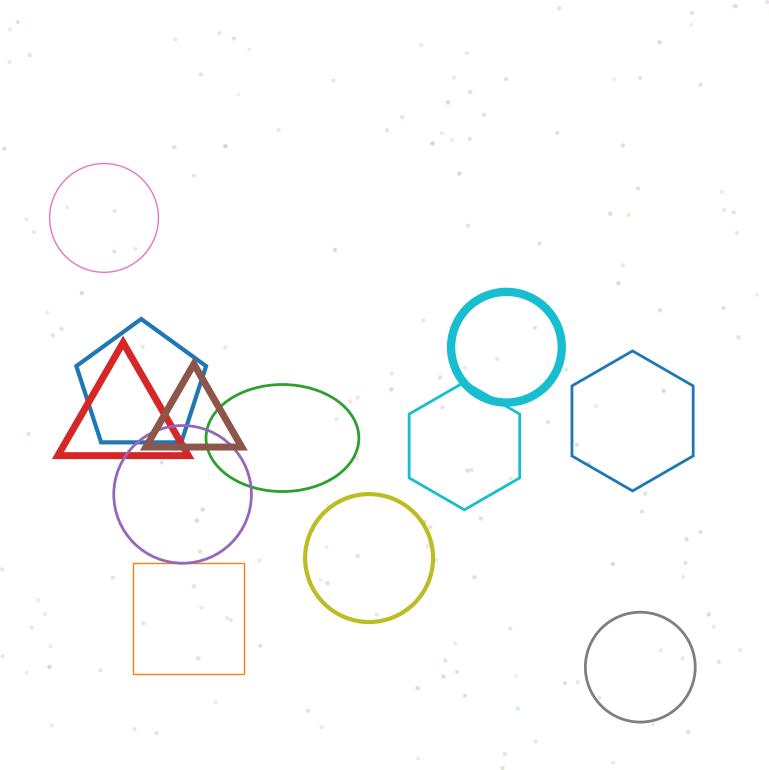[{"shape": "hexagon", "thickness": 1, "radius": 0.45, "center": [0.822, 0.453]}, {"shape": "pentagon", "thickness": 1.5, "radius": 0.44, "center": [0.183, 0.497]}, {"shape": "square", "thickness": 0.5, "radius": 0.36, "center": [0.244, 0.197]}, {"shape": "oval", "thickness": 1, "radius": 0.5, "center": [0.367, 0.431]}, {"shape": "triangle", "thickness": 2.5, "radius": 0.49, "center": [0.16, 0.457]}, {"shape": "circle", "thickness": 1, "radius": 0.45, "center": [0.237, 0.358]}, {"shape": "triangle", "thickness": 2.5, "radius": 0.36, "center": [0.252, 0.455]}, {"shape": "circle", "thickness": 0.5, "radius": 0.35, "center": [0.135, 0.717]}, {"shape": "circle", "thickness": 1, "radius": 0.36, "center": [0.832, 0.134]}, {"shape": "circle", "thickness": 1.5, "radius": 0.42, "center": [0.479, 0.275]}, {"shape": "circle", "thickness": 3, "radius": 0.36, "center": [0.658, 0.549]}, {"shape": "hexagon", "thickness": 1, "radius": 0.41, "center": [0.603, 0.421]}]